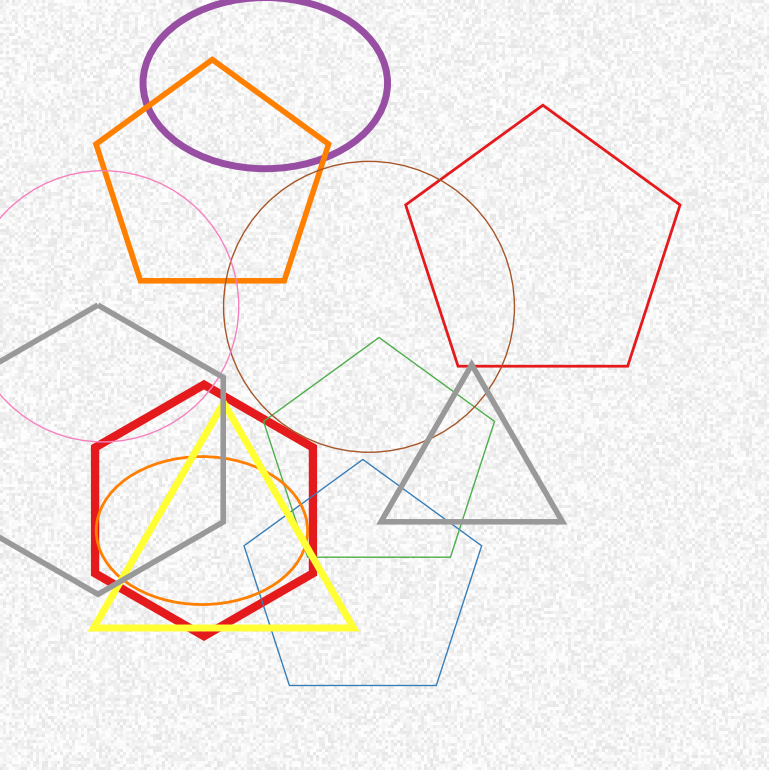[{"shape": "pentagon", "thickness": 1, "radius": 0.94, "center": [0.705, 0.676]}, {"shape": "hexagon", "thickness": 3, "radius": 0.82, "center": [0.265, 0.337]}, {"shape": "pentagon", "thickness": 0.5, "radius": 0.81, "center": [0.471, 0.241]}, {"shape": "pentagon", "thickness": 0.5, "radius": 0.79, "center": [0.492, 0.404]}, {"shape": "oval", "thickness": 2.5, "radius": 0.79, "center": [0.345, 0.892]}, {"shape": "pentagon", "thickness": 2, "radius": 0.79, "center": [0.276, 0.764]}, {"shape": "oval", "thickness": 1, "radius": 0.69, "center": [0.262, 0.311]}, {"shape": "triangle", "thickness": 2.5, "radius": 0.97, "center": [0.29, 0.282]}, {"shape": "circle", "thickness": 0.5, "radius": 0.94, "center": [0.479, 0.602]}, {"shape": "circle", "thickness": 0.5, "radius": 0.88, "center": [0.134, 0.602]}, {"shape": "hexagon", "thickness": 2, "radius": 0.94, "center": [0.127, 0.416]}, {"shape": "triangle", "thickness": 2, "radius": 0.68, "center": [0.613, 0.39]}]